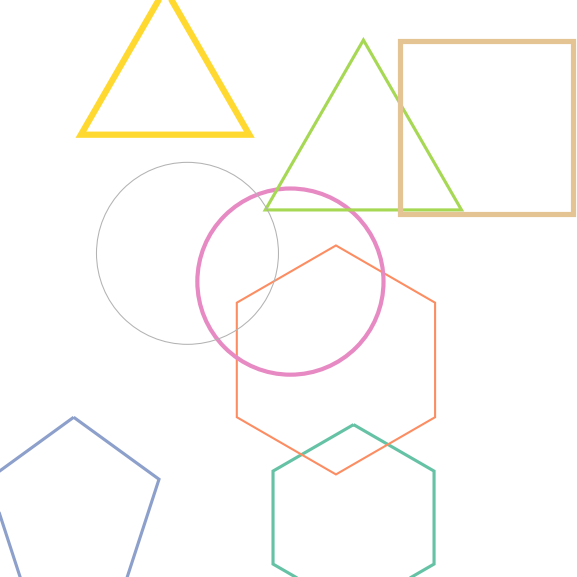[{"shape": "hexagon", "thickness": 1.5, "radius": 0.8, "center": [0.612, 0.103]}, {"shape": "hexagon", "thickness": 1, "radius": 0.99, "center": [0.582, 0.376]}, {"shape": "pentagon", "thickness": 1.5, "radius": 0.78, "center": [0.128, 0.121]}, {"shape": "circle", "thickness": 2, "radius": 0.81, "center": [0.503, 0.512]}, {"shape": "triangle", "thickness": 1.5, "radius": 0.98, "center": [0.629, 0.734]}, {"shape": "triangle", "thickness": 3, "radius": 0.84, "center": [0.286, 0.85]}, {"shape": "square", "thickness": 2.5, "radius": 0.75, "center": [0.842, 0.779]}, {"shape": "circle", "thickness": 0.5, "radius": 0.79, "center": [0.325, 0.56]}]